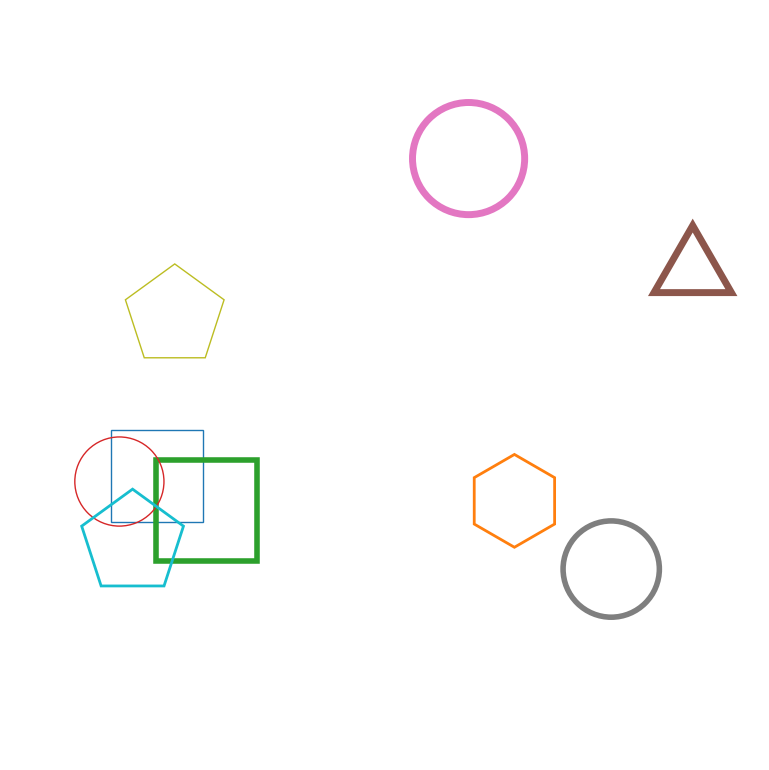[{"shape": "square", "thickness": 0.5, "radius": 0.3, "center": [0.204, 0.381]}, {"shape": "hexagon", "thickness": 1, "radius": 0.3, "center": [0.668, 0.35]}, {"shape": "square", "thickness": 2, "radius": 0.33, "center": [0.269, 0.337]}, {"shape": "circle", "thickness": 0.5, "radius": 0.29, "center": [0.155, 0.375]}, {"shape": "triangle", "thickness": 2.5, "radius": 0.29, "center": [0.9, 0.649]}, {"shape": "circle", "thickness": 2.5, "radius": 0.36, "center": [0.609, 0.794]}, {"shape": "circle", "thickness": 2, "radius": 0.31, "center": [0.794, 0.261]}, {"shape": "pentagon", "thickness": 0.5, "radius": 0.34, "center": [0.227, 0.59]}, {"shape": "pentagon", "thickness": 1, "radius": 0.35, "center": [0.172, 0.295]}]